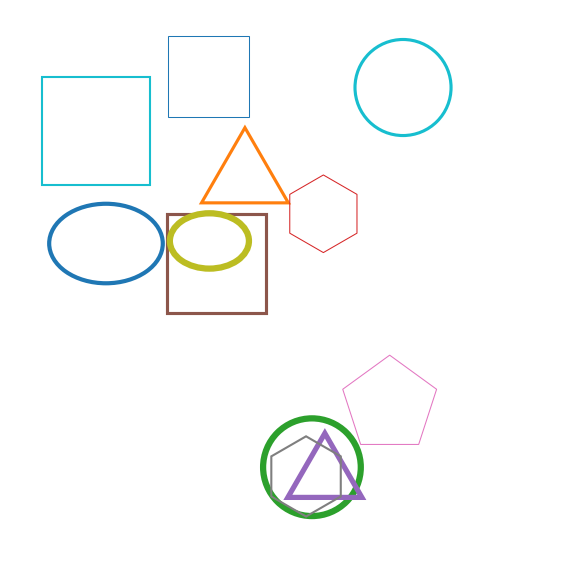[{"shape": "oval", "thickness": 2, "radius": 0.49, "center": [0.184, 0.577]}, {"shape": "square", "thickness": 0.5, "radius": 0.35, "center": [0.362, 0.867]}, {"shape": "triangle", "thickness": 1.5, "radius": 0.43, "center": [0.424, 0.691]}, {"shape": "circle", "thickness": 3, "radius": 0.42, "center": [0.54, 0.19]}, {"shape": "hexagon", "thickness": 0.5, "radius": 0.34, "center": [0.56, 0.629]}, {"shape": "triangle", "thickness": 2.5, "radius": 0.37, "center": [0.563, 0.175]}, {"shape": "square", "thickness": 1.5, "radius": 0.43, "center": [0.375, 0.543]}, {"shape": "pentagon", "thickness": 0.5, "radius": 0.43, "center": [0.675, 0.299]}, {"shape": "hexagon", "thickness": 1, "radius": 0.35, "center": [0.53, 0.174]}, {"shape": "oval", "thickness": 3, "radius": 0.34, "center": [0.363, 0.582]}, {"shape": "circle", "thickness": 1.5, "radius": 0.42, "center": [0.698, 0.848]}, {"shape": "square", "thickness": 1, "radius": 0.47, "center": [0.166, 0.773]}]